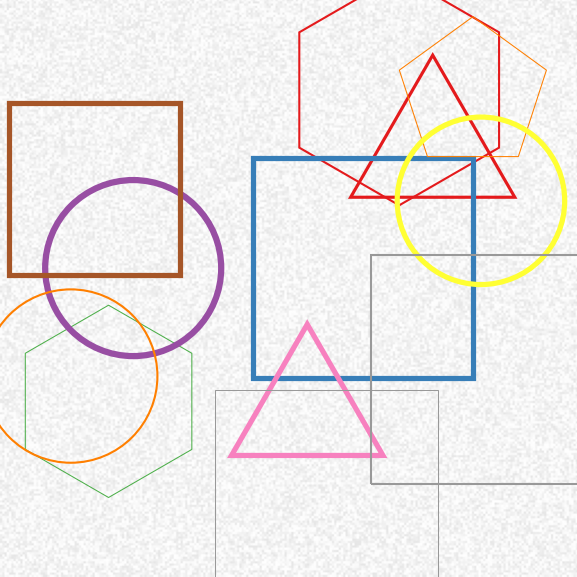[{"shape": "triangle", "thickness": 1.5, "radius": 0.82, "center": [0.749, 0.74]}, {"shape": "hexagon", "thickness": 1, "radius": 1.0, "center": [0.691, 0.843]}, {"shape": "square", "thickness": 2.5, "radius": 0.95, "center": [0.629, 0.536]}, {"shape": "hexagon", "thickness": 0.5, "radius": 0.83, "center": [0.188, 0.304]}, {"shape": "circle", "thickness": 3, "radius": 0.76, "center": [0.231, 0.535]}, {"shape": "circle", "thickness": 1, "radius": 0.75, "center": [0.122, 0.348]}, {"shape": "pentagon", "thickness": 0.5, "radius": 0.67, "center": [0.819, 0.836]}, {"shape": "circle", "thickness": 2.5, "radius": 0.73, "center": [0.833, 0.651]}, {"shape": "square", "thickness": 2.5, "radius": 0.74, "center": [0.163, 0.672]}, {"shape": "triangle", "thickness": 2.5, "radius": 0.76, "center": [0.532, 0.286]}, {"shape": "square", "thickness": 0.5, "radius": 0.96, "center": [0.565, 0.132]}, {"shape": "square", "thickness": 1, "radius": 0.99, "center": [0.84, 0.359]}]